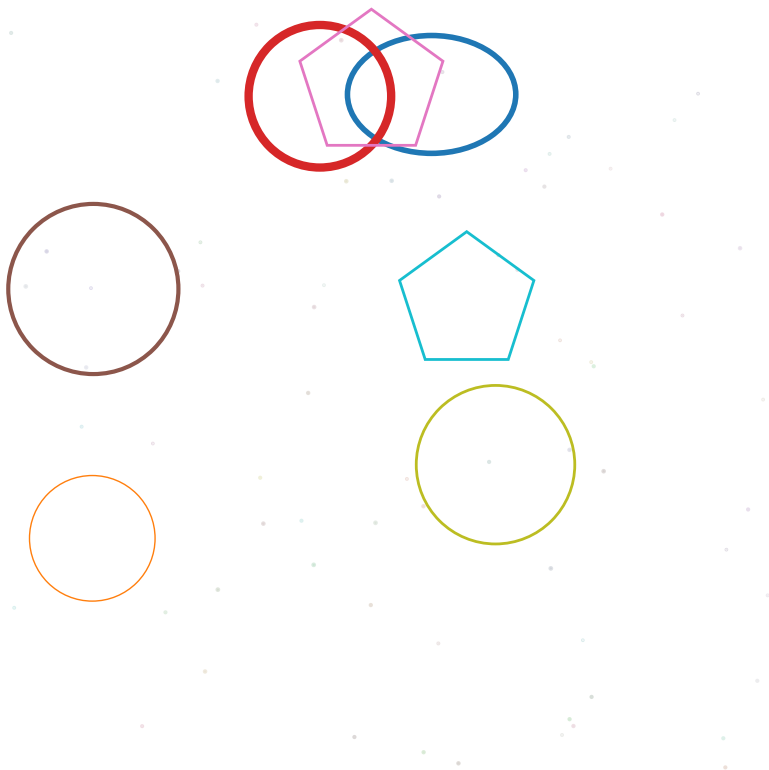[{"shape": "oval", "thickness": 2, "radius": 0.55, "center": [0.561, 0.877]}, {"shape": "circle", "thickness": 0.5, "radius": 0.41, "center": [0.12, 0.301]}, {"shape": "circle", "thickness": 3, "radius": 0.46, "center": [0.415, 0.875]}, {"shape": "circle", "thickness": 1.5, "radius": 0.55, "center": [0.121, 0.625]}, {"shape": "pentagon", "thickness": 1, "radius": 0.49, "center": [0.482, 0.89]}, {"shape": "circle", "thickness": 1, "radius": 0.51, "center": [0.644, 0.397]}, {"shape": "pentagon", "thickness": 1, "radius": 0.46, "center": [0.606, 0.607]}]